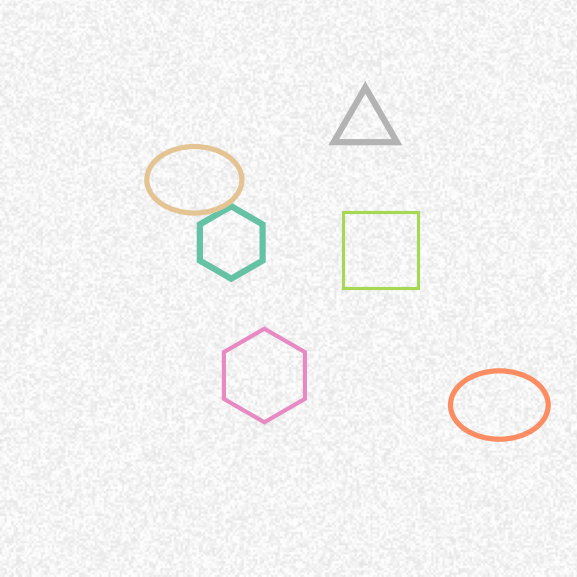[{"shape": "hexagon", "thickness": 3, "radius": 0.31, "center": [0.4, 0.579]}, {"shape": "oval", "thickness": 2.5, "radius": 0.42, "center": [0.865, 0.298]}, {"shape": "hexagon", "thickness": 2, "radius": 0.4, "center": [0.458, 0.349]}, {"shape": "square", "thickness": 1.5, "radius": 0.33, "center": [0.659, 0.566]}, {"shape": "oval", "thickness": 2.5, "radius": 0.41, "center": [0.337, 0.688]}, {"shape": "triangle", "thickness": 3, "radius": 0.32, "center": [0.633, 0.785]}]